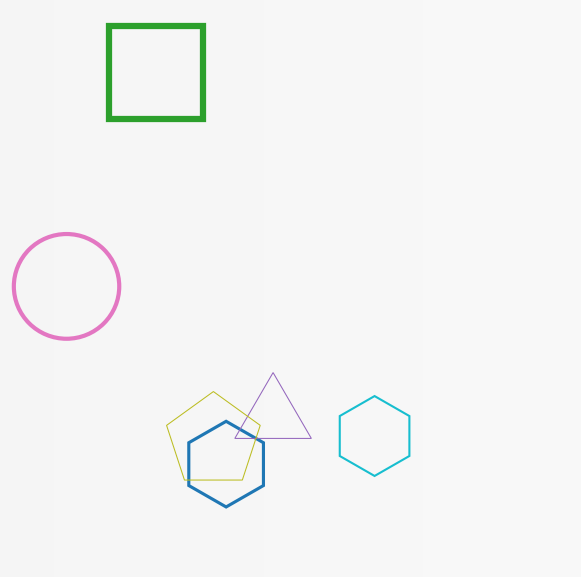[{"shape": "hexagon", "thickness": 1.5, "radius": 0.37, "center": [0.389, 0.195]}, {"shape": "square", "thickness": 3, "radius": 0.41, "center": [0.269, 0.873]}, {"shape": "triangle", "thickness": 0.5, "radius": 0.38, "center": [0.47, 0.278]}, {"shape": "circle", "thickness": 2, "radius": 0.45, "center": [0.114, 0.503]}, {"shape": "pentagon", "thickness": 0.5, "radius": 0.42, "center": [0.367, 0.236]}, {"shape": "hexagon", "thickness": 1, "radius": 0.35, "center": [0.644, 0.244]}]